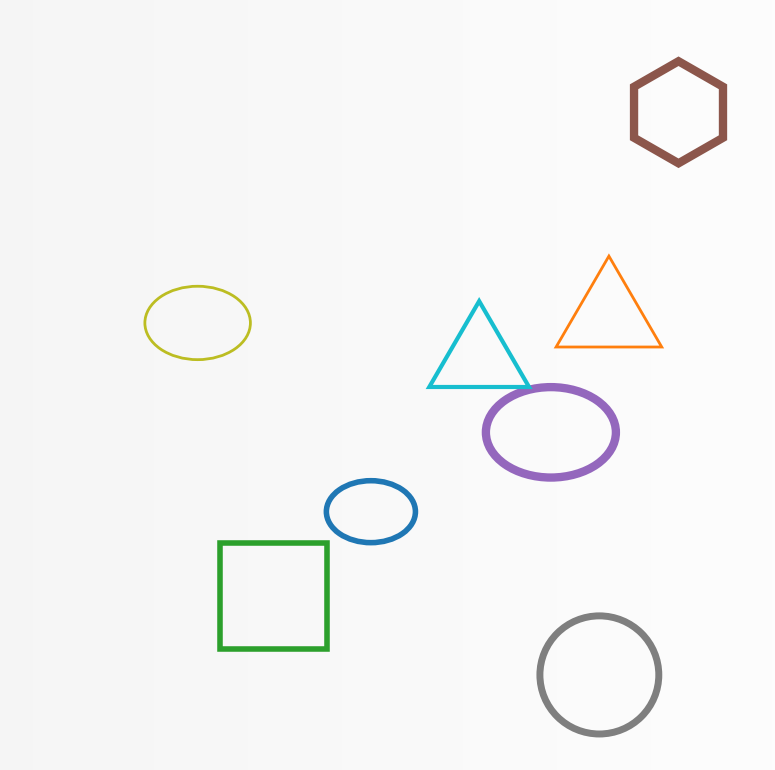[{"shape": "oval", "thickness": 2, "radius": 0.29, "center": [0.479, 0.335]}, {"shape": "triangle", "thickness": 1, "radius": 0.39, "center": [0.786, 0.589]}, {"shape": "square", "thickness": 2, "radius": 0.35, "center": [0.353, 0.226]}, {"shape": "oval", "thickness": 3, "radius": 0.42, "center": [0.711, 0.439]}, {"shape": "hexagon", "thickness": 3, "radius": 0.33, "center": [0.876, 0.854]}, {"shape": "circle", "thickness": 2.5, "radius": 0.38, "center": [0.773, 0.123]}, {"shape": "oval", "thickness": 1, "radius": 0.34, "center": [0.255, 0.581]}, {"shape": "triangle", "thickness": 1.5, "radius": 0.37, "center": [0.618, 0.535]}]